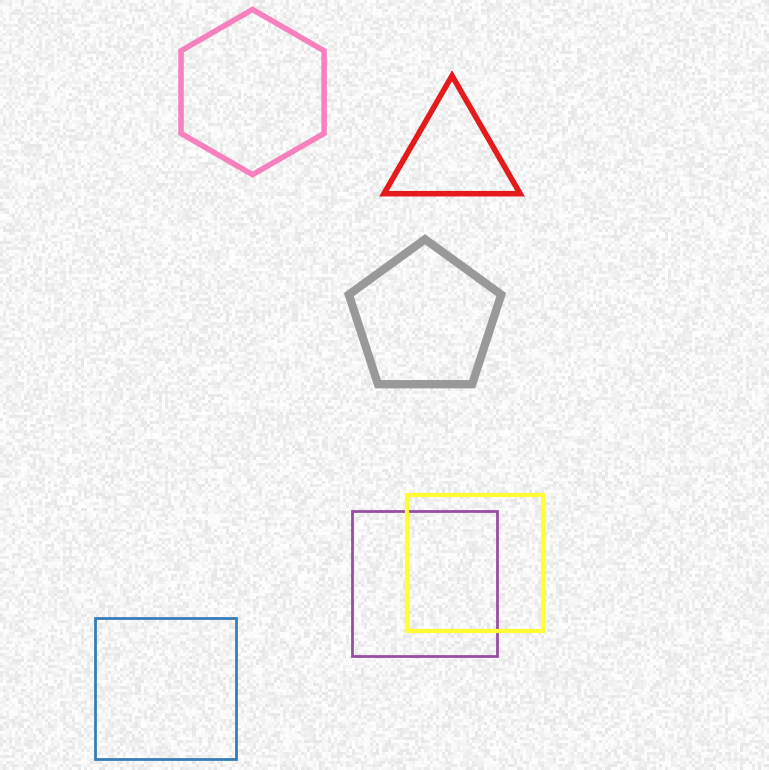[{"shape": "triangle", "thickness": 2, "radius": 0.51, "center": [0.587, 0.8]}, {"shape": "square", "thickness": 1, "radius": 0.46, "center": [0.215, 0.106]}, {"shape": "square", "thickness": 1, "radius": 0.47, "center": [0.551, 0.242]}, {"shape": "square", "thickness": 1.5, "radius": 0.44, "center": [0.617, 0.269]}, {"shape": "hexagon", "thickness": 2, "radius": 0.54, "center": [0.328, 0.88]}, {"shape": "pentagon", "thickness": 3, "radius": 0.52, "center": [0.552, 0.585]}]